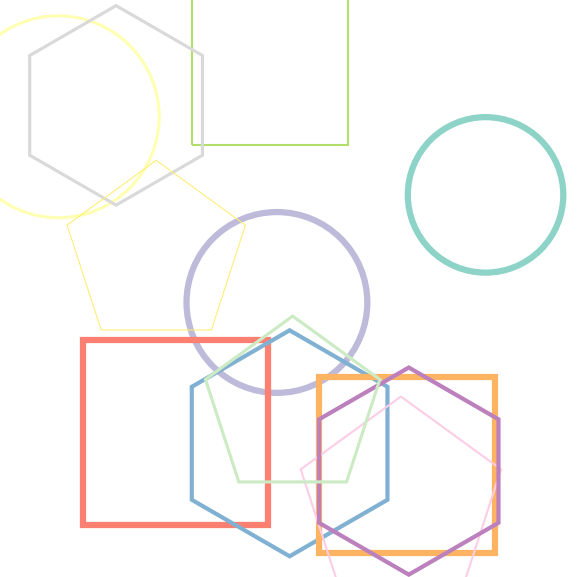[{"shape": "circle", "thickness": 3, "radius": 0.67, "center": [0.841, 0.662]}, {"shape": "circle", "thickness": 1.5, "radius": 0.87, "center": [0.101, 0.797]}, {"shape": "circle", "thickness": 3, "radius": 0.78, "center": [0.48, 0.475]}, {"shape": "square", "thickness": 3, "radius": 0.8, "center": [0.304, 0.25]}, {"shape": "hexagon", "thickness": 2, "radius": 0.98, "center": [0.502, 0.232]}, {"shape": "square", "thickness": 3, "radius": 0.76, "center": [0.705, 0.194]}, {"shape": "square", "thickness": 1, "radius": 0.68, "center": [0.468, 0.884]}, {"shape": "pentagon", "thickness": 1, "radius": 0.91, "center": [0.694, 0.13]}, {"shape": "hexagon", "thickness": 1.5, "radius": 0.86, "center": [0.201, 0.817]}, {"shape": "hexagon", "thickness": 2, "radius": 0.9, "center": [0.708, 0.183]}, {"shape": "pentagon", "thickness": 1.5, "radius": 0.79, "center": [0.507, 0.293]}, {"shape": "pentagon", "thickness": 0.5, "radius": 0.81, "center": [0.271, 0.559]}]